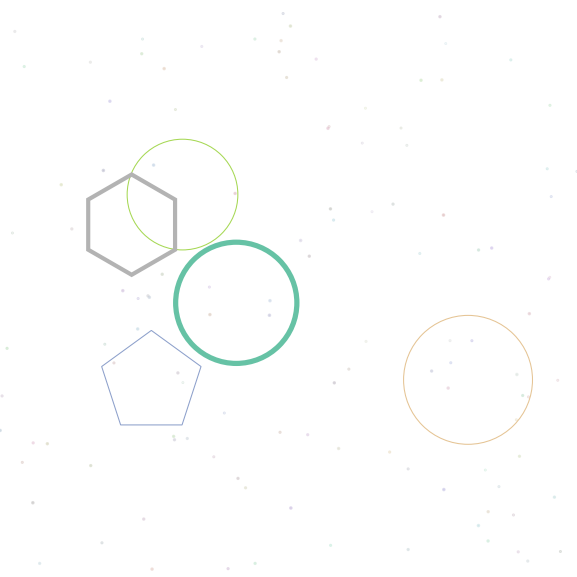[{"shape": "circle", "thickness": 2.5, "radius": 0.52, "center": [0.409, 0.475]}, {"shape": "pentagon", "thickness": 0.5, "radius": 0.45, "center": [0.262, 0.337]}, {"shape": "circle", "thickness": 0.5, "radius": 0.48, "center": [0.316, 0.662]}, {"shape": "circle", "thickness": 0.5, "radius": 0.56, "center": [0.81, 0.341]}, {"shape": "hexagon", "thickness": 2, "radius": 0.43, "center": [0.228, 0.61]}]